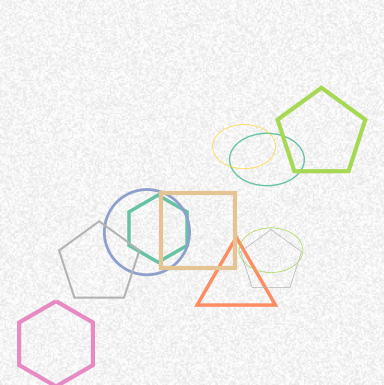[{"shape": "oval", "thickness": 1, "radius": 0.49, "center": [0.693, 0.586]}, {"shape": "hexagon", "thickness": 2.5, "radius": 0.44, "center": [0.411, 0.406]}, {"shape": "triangle", "thickness": 2.5, "radius": 0.59, "center": [0.614, 0.266]}, {"shape": "circle", "thickness": 2, "radius": 0.55, "center": [0.382, 0.397]}, {"shape": "hexagon", "thickness": 3, "radius": 0.55, "center": [0.146, 0.107]}, {"shape": "oval", "thickness": 0.5, "radius": 0.41, "center": [0.704, 0.35]}, {"shape": "pentagon", "thickness": 3, "radius": 0.6, "center": [0.835, 0.652]}, {"shape": "oval", "thickness": 0.5, "radius": 0.41, "center": [0.634, 0.619]}, {"shape": "square", "thickness": 3, "radius": 0.49, "center": [0.514, 0.401]}, {"shape": "pentagon", "thickness": 1.5, "radius": 0.55, "center": [0.258, 0.316]}, {"shape": "pentagon", "thickness": 0.5, "radius": 0.42, "center": [0.704, 0.321]}]